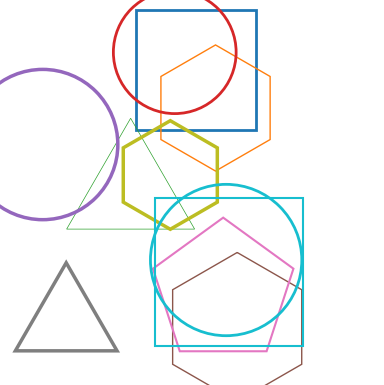[{"shape": "square", "thickness": 2, "radius": 0.78, "center": [0.509, 0.819]}, {"shape": "hexagon", "thickness": 1, "radius": 0.82, "center": [0.56, 0.719]}, {"shape": "triangle", "thickness": 0.5, "radius": 0.96, "center": [0.339, 0.501]}, {"shape": "circle", "thickness": 2, "radius": 0.8, "center": [0.454, 0.864]}, {"shape": "circle", "thickness": 2.5, "radius": 0.98, "center": [0.111, 0.625]}, {"shape": "hexagon", "thickness": 1, "radius": 0.97, "center": [0.616, 0.151]}, {"shape": "pentagon", "thickness": 1.5, "radius": 0.96, "center": [0.58, 0.243]}, {"shape": "triangle", "thickness": 2.5, "radius": 0.76, "center": [0.172, 0.165]}, {"shape": "hexagon", "thickness": 2.5, "radius": 0.71, "center": [0.442, 0.545]}, {"shape": "square", "thickness": 1.5, "radius": 0.96, "center": [0.594, 0.294]}, {"shape": "circle", "thickness": 2, "radius": 0.98, "center": [0.587, 0.325]}]